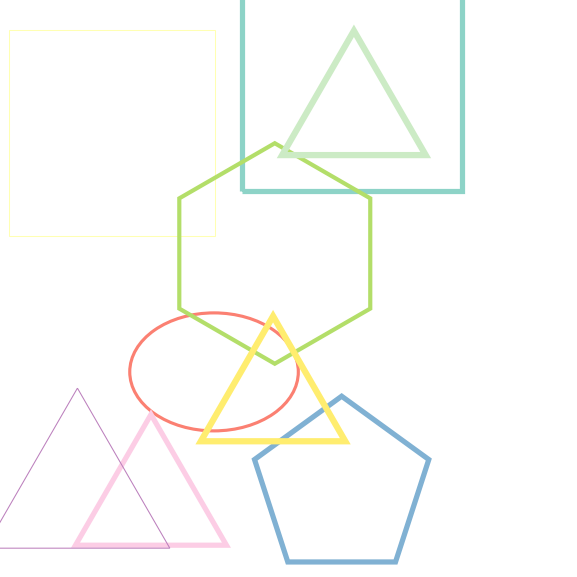[{"shape": "square", "thickness": 2.5, "radius": 0.95, "center": [0.61, 0.859]}, {"shape": "square", "thickness": 0.5, "radius": 0.89, "center": [0.194, 0.768]}, {"shape": "oval", "thickness": 1.5, "radius": 0.73, "center": [0.371, 0.355]}, {"shape": "pentagon", "thickness": 2.5, "radius": 0.79, "center": [0.592, 0.154]}, {"shape": "hexagon", "thickness": 2, "radius": 0.95, "center": [0.476, 0.56]}, {"shape": "triangle", "thickness": 2.5, "radius": 0.75, "center": [0.261, 0.131]}, {"shape": "triangle", "thickness": 0.5, "radius": 0.92, "center": [0.134, 0.142]}, {"shape": "triangle", "thickness": 3, "radius": 0.72, "center": [0.613, 0.802]}, {"shape": "triangle", "thickness": 3, "radius": 0.72, "center": [0.473, 0.307]}]